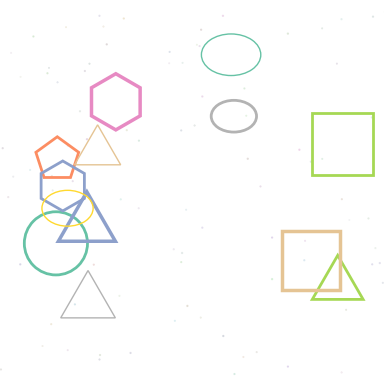[{"shape": "circle", "thickness": 2, "radius": 0.41, "center": [0.145, 0.368]}, {"shape": "oval", "thickness": 1, "radius": 0.39, "center": [0.6, 0.858]}, {"shape": "pentagon", "thickness": 2, "radius": 0.29, "center": [0.149, 0.586]}, {"shape": "triangle", "thickness": 2.5, "radius": 0.43, "center": [0.226, 0.416]}, {"shape": "hexagon", "thickness": 2, "radius": 0.32, "center": [0.163, 0.517]}, {"shape": "hexagon", "thickness": 2.5, "radius": 0.36, "center": [0.301, 0.736]}, {"shape": "square", "thickness": 2, "radius": 0.4, "center": [0.89, 0.626]}, {"shape": "triangle", "thickness": 2, "radius": 0.38, "center": [0.877, 0.26]}, {"shape": "oval", "thickness": 1, "radius": 0.33, "center": [0.175, 0.459]}, {"shape": "triangle", "thickness": 1, "radius": 0.35, "center": [0.254, 0.607]}, {"shape": "square", "thickness": 2.5, "radius": 0.38, "center": [0.807, 0.324]}, {"shape": "oval", "thickness": 2, "radius": 0.29, "center": [0.607, 0.698]}, {"shape": "triangle", "thickness": 1, "radius": 0.41, "center": [0.229, 0.215]}]